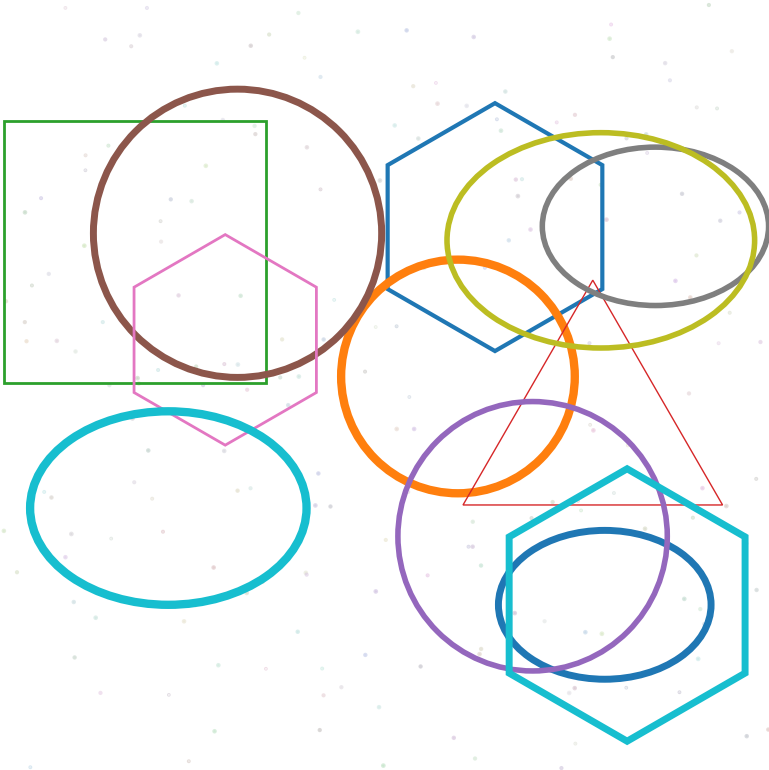[{"shape": "oval", "thickness": 2.5, "radius": 0.69, "center": [0.785, 0.215]}, {"shape": "hexagon", "thickness": 1.5, "radius": 0.8, "center": [0.643, 0.705]}, {"shape": "circle", "thickness": 3, "radius": 0.76, "center": [0.595, 0.511]}, {"shape": "square", "thickness": 1, "radius": 0.85, "center": [0.175, 0.673]}, {"shape": "triangle", "thickness": 0.5, "radius": 0.97, "center": [0.77, 0.441]}, {"shape": "circle", "thickness": 2, "radius": 0.87, "center": [0.692, 0.304]}, {"shape": "circle", "thickness": 2.5, "radius": 0.94, "center": [0.308, 0.697]}, {"shape": "hexagon", "thickness": 1, "radius": 0.68, "center": [0.292, 0.559]}, {"shape": "oval", "thickness": 2, "radius": 0.73, "center": [0.851, 0.706]}, {"shape": "oval", "thickness": 2, "radius": 1.0, "center": [0.78, 0.688]}, {"shape": "oval", "thickness": 3, "radius": 0.9, "center": [0.219, 0.34]}, {"shape": "hexagon", "thickness": 2.5, "radius": 0.88, "center": [0.814, 0.214]}]